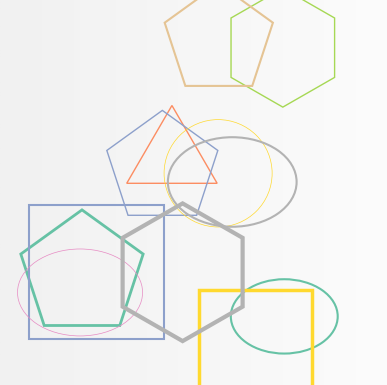[{"shape": "oval", "thickness": 1.5, "radius": 0.69, "center": [0.734, 0.178]}, {"shape": "pentagon", "thickness": 2, "radius": 0.83, "center": [0.212, 0.289]}, {"shape": "triangle", "thickness": 1, "radius": 0.67, "center": [0.444, 0.591]}, {"shape": "square", "thickness": 1.5, "radius": 0.87, "center": [0.249, 0.293]}, {"shape": "pentagon", "thickness": 1, "radius": 0.75, "center": [0.419, 0.563]}, {"shape": "oval", "thickness": 0.5, "radius": 0.81, "center": [0.207, 0.24]}, {"shape": "hexagon", "thickness": 1, "radius": 0.77, "center": [0.73, 0.876]}, {"shape": "circle", "thickness": 0.5, "radius": 0.7, "center": [0.563, 0.55]}, {"shape": "square", "thickness": 2.5, "radius": 0.73, "center": [0.659, 0.102]}, {"shape": "pentagon", "thickness": 1.5, "radius": 0.73, "center": [0.565, 0.896]}, {"shape": "oval", "thickness": 1.5, "radius": 0.83, "center": [0.599, 0.527]}, {"shape": "hexagon", "thickness": 3, "radius": 0.89, "center": [0.471, 0.293]}]